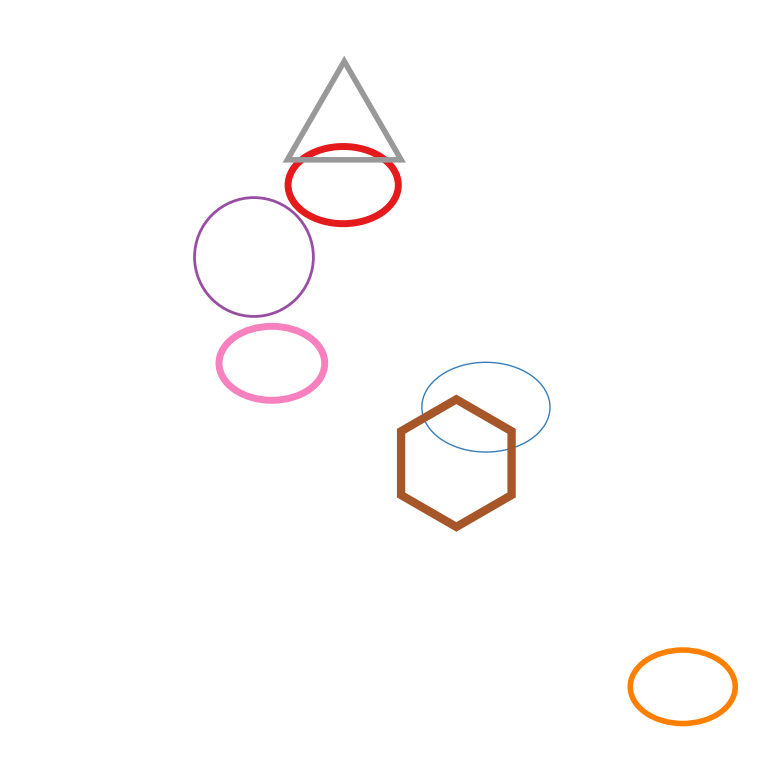[{"shape": "oval", "thickness": 2.5, "radius": 0.36, "center": [0.446, 0.76]}, {"shape": "oval", "thickness": 0.5, "radius": 0.42, "center": [0.631, 0.471]}, {"shape": "circle", "thickness": 1, "radius": 0.39, "center": [0.33, 0.666]}, {"shape": "oval", "thickness": 2, "radius": 0.34, "center": [0.887, 0.108]}, {"shape": "hexagon", "thickness": 3, "radius": 0.41, "center": [0.593, 0.399]}, {"shape": "oval", "thickness": 2.5, "radius": 0.34, "center": [0.353, 0.528]}, {"shape": "triangle", "thickness": 2, "radius": 0.43, "center": [0.447, 0.835]}]